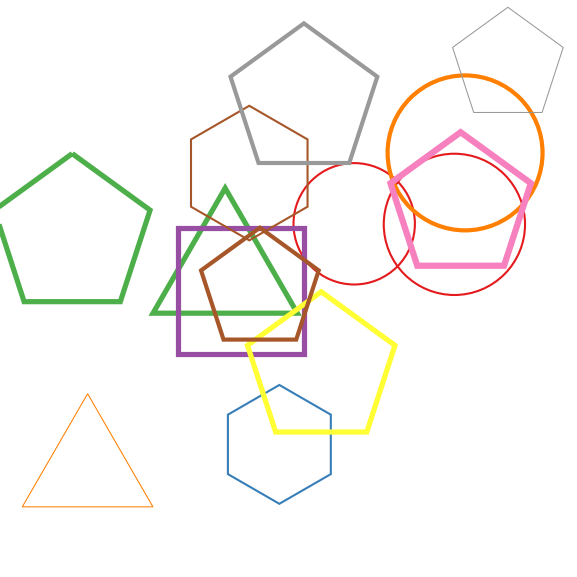[{"shape": "circle", "thickness": 1, "radius": 0.53, "center": [0.613, 0.612]}, {"shape": "circle", "thickness": 1, "radius": 0.61, "center": [0.787, 0.611]}, {"shape": "hexagon", "thickness": 1, "radius": 0.51, "center": [0.484, 0.23]}, {"shape": "triangle", "thickness": 2.5, "radius": 0.72, "center": [0.39, 0.529]}, {"shape": "pentagon", "thickness": 2.5, "radius": 0.71, "center": [0.125, 0.591]}, {"shape": "square", "thickness": 2.5, "radius": 0.55, "center": [0.417, 0.495]}, {"shape": "circle", "thickness": 2, "radius": 0.67, "center": [0.805, 0.734]}, {"shape": "triangle", "thickness": 0.5, "radius": 0.65, "center": [0.152, 0.187]}, {"shape": "pentagon", "thickness": 2.5, "radius": 0.67, "center": [0.556, 0.36]}, {"shape": "hexagon", "thickness": 1, "radius": 0.58, "center": [0.432, 0.699]}, {"shape": "pentagon", "thickness": 2, "radius": 0.54, "center": [0.45, 0.498]}, {"shape": "pentagon", "thickness": 3, "radius": 0.64, "center": [0.798, 0.642]}, {"shape": "pentagon", "thickness": 2, "radius": 0.67, "center": [0.526, 0.825]}, {"shape": "pentagon", "thickness": 0.5, "radius": 0.5, "center": [0.879, 0.886]}]